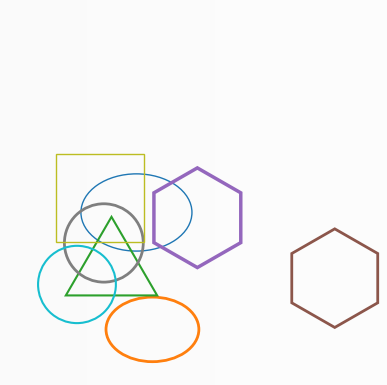[{"shape": "oval", "thickness": 1, "radius": 0.72, "center": [0.352, 0.448]}, {"shape": "oval", "thickness": 2, "radius": 0.6, "center": [0.393, 0.144]}, {"shape": "triangle", "thickness": 1.5, "radius": 0.68, "center": [0.288, 0.301]}, {"shape": "hexagon", "thickness": 2.5, "radius": 0.65, "center": [0.509, 0.434]}, {"shape": "hexagon", "thickness": 2, "radius": 0.64, "center": [0.864, 0.278]}, {"shape": "circle", "thickness": 2, "radius": 0.51, "center": [0.268, 0.369]}, {"shape": "square", "thickness": 1, "radius": 0.57, "center": [0.257, 0.486]}, {"shape": "circle", "thickness": 1.5, "radius": 0.5, "center": [0.199, 0.261]}]